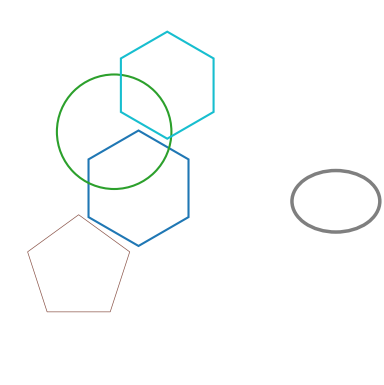[{"shape": "hexagon", "thickness": 1.5, "radius": 0.75, "center": [0.36, 0.511]}, {"shape": "circle", "thickness": 1.5, "radius": 0.74, "center": [0.296, 0.658]}, {"shape": "pentagon", "thickness": 0.5, "radius": 0.7, "center": [0.204, 0.303]}, {"shape": "oval", "thickness": 2.5, "radius": 0.57, "center": [0.872, 0.477]}, {"shape": "hexagon", "thickness": 1.5, "radius": 0.69, "center": [0.434, 0.779]}]